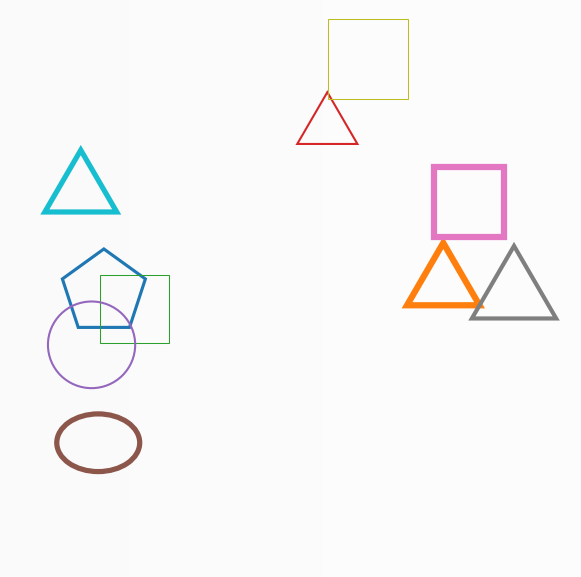[{"shape": "pentagon", "thickness": 1.5, "radius": 0.38, "center": [0.179, 0.493]}, {"shape": "triangle", "thickness": 3, "radius": 0.36, "center": [0.763, 0.507]}, {"shape": "square", "thickness": 0.5, "radius": 0.3, "center": [0.231, 0.464]}, {"shape": "triangle", "thickness": 1, "radius": 0.3, "center": [0.563, 0.78]}, {"shape": "circle", "thickness": 1, "radius": 0.38, "center": [0.158, 0.402]}, {"shape": "oval", "thickness": 2.5, "radius": 0.36, "center": [0.169, 0.232]}, {"shape": "square", "thickness": 3, "radius": 0.3, "center": [0.806, 0.649]}, {"shape": "triangle", "thickness": 2, "radius": 0.42, "center": [0.884, 0.49]}, {"shape": "square", "thickness": 0.5, "radius": 0.35, "center": [0.633, 0.897]}, {"shape": "triangle", "thickness": 2.5, "radius": 0.36, "center": [0.139, 0.668]}]